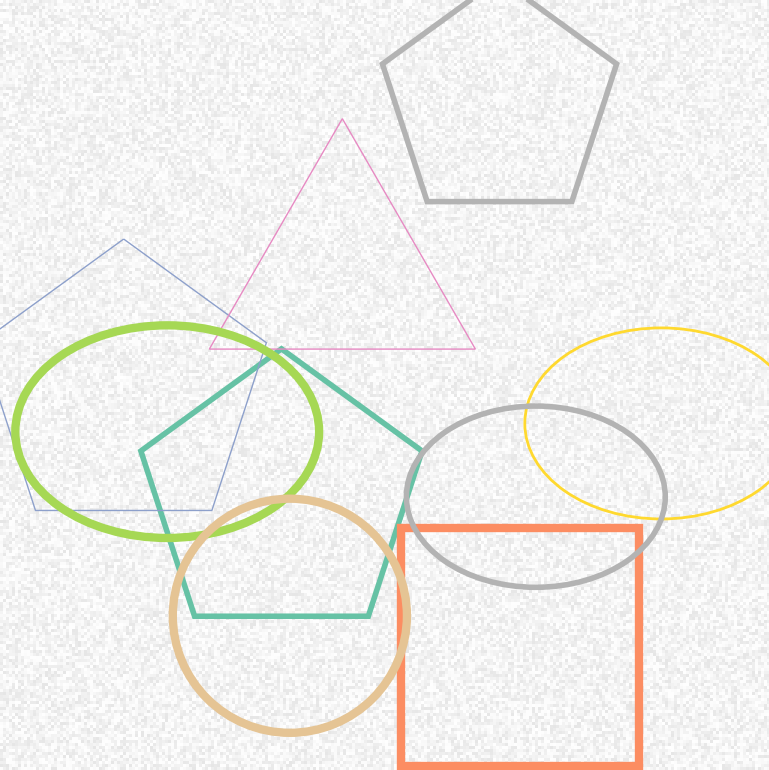[{"shape": "pentagon", "thickness": 2, "radius": 0.96, "center": [0.366, 0.355]}, {"shape": "square", "thickness": 3, "radius": 0.77, "center": [0.675, 0.16]}, {"shape": "pentagon", "thickness": 0.5, "radius": 0.97, "center": [0.161, 0.495]}, {"shape": "triangle", "thickness": 0.5, "radius": 1.0, "center": [0.445, 0.646]}, {"shape": "oval", "thickness": 3, "radius": 0.99, "center": [0.217, 0.439]}, {"shape": "oval", "thickness": 1, "radius": 0.89, "center": [0.859, 0.45]}, {"shape": "circle", "thickness": 3, "radius": 0.76, "center": [0.376, 0.2]}, {"shape": "oval", "thickness": 2, "radius": 0.84, "center": [0.696, 0.355]}, {"shape": "pentagon", "thickness": 2, "radius": 0.8, "center": [0.649, 0.868]}]